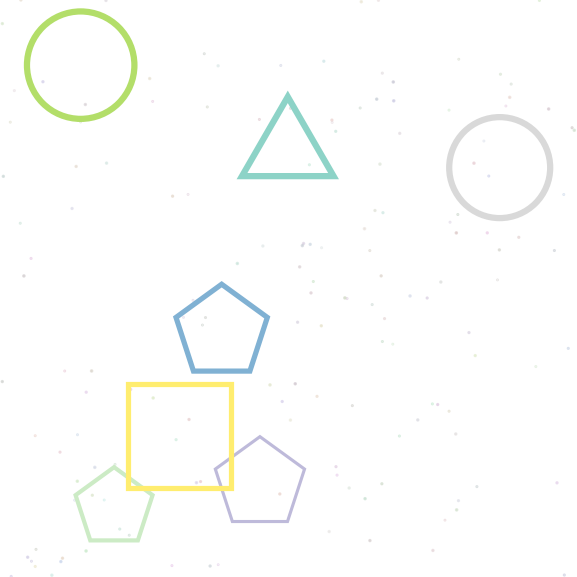[{"shape": "triangle", "thickness": 3, "radius": 0.46, "center": [0.498, 0.74]}, {"shape": "pentagon", "thickness": 1.5, "radius": 0.41, "center": [0.45, 0.162]}, {"shape": "pentagon", "thickness": 2.5, "radius": 0.42, "center": [0.384, 0.424]}, {"shape": "circle", "thickness": 3, "radius": 0.47, "center": [0.14, 0.886]}, {"shape": "circle", "thickness": 3, "radius": 0.44, "center": [0.865, 0.709]}, {"shape": "pentagon", "thickness": 2, "radius": 0.35, "center": [0.198, 0.12]}, {"shape": "square", "thickness": 2.5, "radius": 0.45, "center": [0.311, 0.244]}]